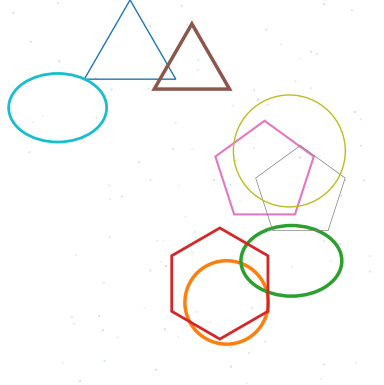[{"shape": "triangle", "thickness": 1, "radius": 0.69, "center": [0.338, 0.863]}, {"shape": "circle", "thickness": 2.5, "radius": 0.54, "center": [0.589, 0.214]}, {"shape": "oval", "thickness": 2.5, "radius": 0.66, "center": [0.757, 0.323]}, {"shape": "hexagon", "thickness": 2, "radius": 0.72, "center": [0.571, 0.264]}, {"shape": "triangle", "thickness": 2.5, "radius": 0.56, "center": [0.498, 0.825]}, {"shape": "pentagon", "thickness": 1.5, "radius": 0.67, "center": [0.687, 0.552]}, {"shape": "pentagon", "thickness": 0.5, "radius": 0.61, "center": [0.78, 0.5]}, {"shape": "circle", "thickness": 1, "radius": 0.73, "center": [0.752, 0.608]}, {"shape": "oval", "thickness": 2, "radius": 0.64, "center": [0.15, 0.72]}]